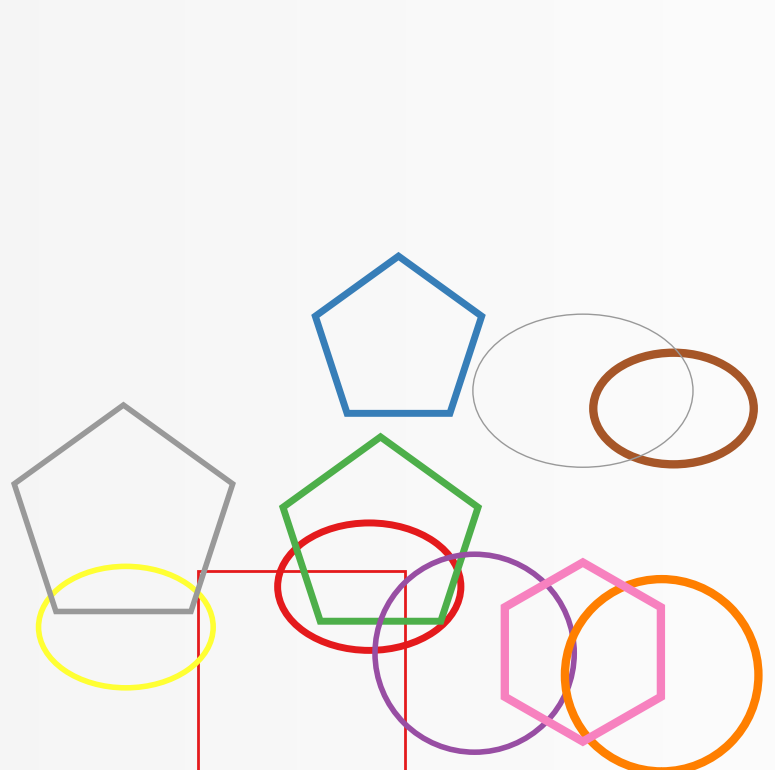[{"shape": "oval", "thickness": 2.5, "radius": 0.59, "center": [0.476, 0.238]}, {"shape": "square", "thickness": 1, "radius": 0.67, "center": [0.389, 0.125]}, {"shape": "pentagon", "thickness": 2.5, "radius": 0.56, "center": [0.514, 0.554]}, {"shape": "pentagon", "thickness": 2.5, "radius": 0.66, "center": [0.491, 0.3]}, {"shape": "circle", "thickness": 2, "radius": 0.64, "center": [0.612, 0.152]}, {"shape": "circle", "thickness": 3, "radius": 0.62, "center": [0.854, 0.123]}, {"shape": "oval", "thickness": 2, "radius": 0.56, "center": [0.162, 0.186]}, {"shape": "oval", "thickness": 3, "radius": 0.52, "center": [0.869, 0.469]}, {"shape": "hexagon", "thickness": 3, "radius": 0.58, "center": [0.752, 0.153]}, {"shape": "pentagon", "thickness": 2, "radius": 0.74, "center": [0.159, 0.326]}, {"shape": "oval", "thickness": 0.5, "radius": 0.71, "center": [0.752, 0.493]}]